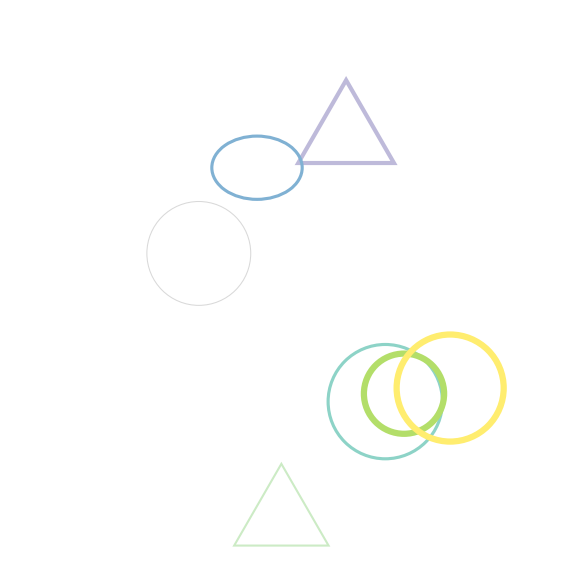[{"shape": "circle", "thickness": 1.5, "radius": 0.49, "center": [0.667, 0.304]}, {"shape": "triangle", "thickness": 2, "radius": 0.48, "center": [0.599, 0.765]}, {"shape": "oval", "thickness": 1.5, "radius": 0.39, "center": [0.445, 0.709]}, {"shape": "circle", "thickness": 3, "radius": 0.35, "center": [0.7, 0.317]}, {"shape": "circle", "thickness": 0.5, "radius": 0.45, "center": [0.344, 0.56]}, {"shape": "triangle", "thickness": 1, "radius": 0.47, "center": [0.487, 0.102]}, {"shape": "circle", "thickness": 3, "radius": 0.46, "center": [0.779, 0.327]}]